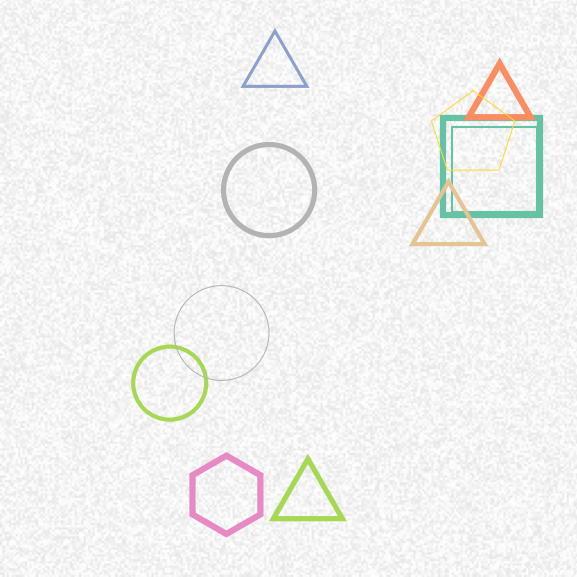[{"shape": "square", "thickness": 1, "radius": 0.37, "center": [0.856, 0.706]}, {"shape": "square", "thickness": 3, "radius": 0.42, "center": [0.851, 0.711]}, {"shape": "triangle", "thickness": 3, "radius": 0.31, "center": [0.865, 0.827]}, {"shape": "triangle", "thickness": 1.5, "radius": 0.32, "center": [0.476, 0.881]}, {"shape": "hexagon", "thickness": 3, "radius": 0.34, "center": [0.392, 0.142]}, {"shape": "circle", "thickness": 2, "radius": 0.32, "center": [0.294, 0.336]}, {"shape": "triangle", "thickness": 2.5, "radius": 0.35, "center": [0.533, 0.136]}, {"shape": "pentagon", "thickness": 0.5, "radius": 0.38, "center": [0.819, 0.766]}, {"shape": "triangle", "thickness": 2, "radius": 0.36, "center": [0.777, 0.613]}, {"shape": "circle", "thickness": 2.5, "radius": 0.39, "center": [0.466, 0.67]}, {"shape": "circle", "thickness": 0.5, "radius": 0.41, "center": [0.384, 0.422]}]